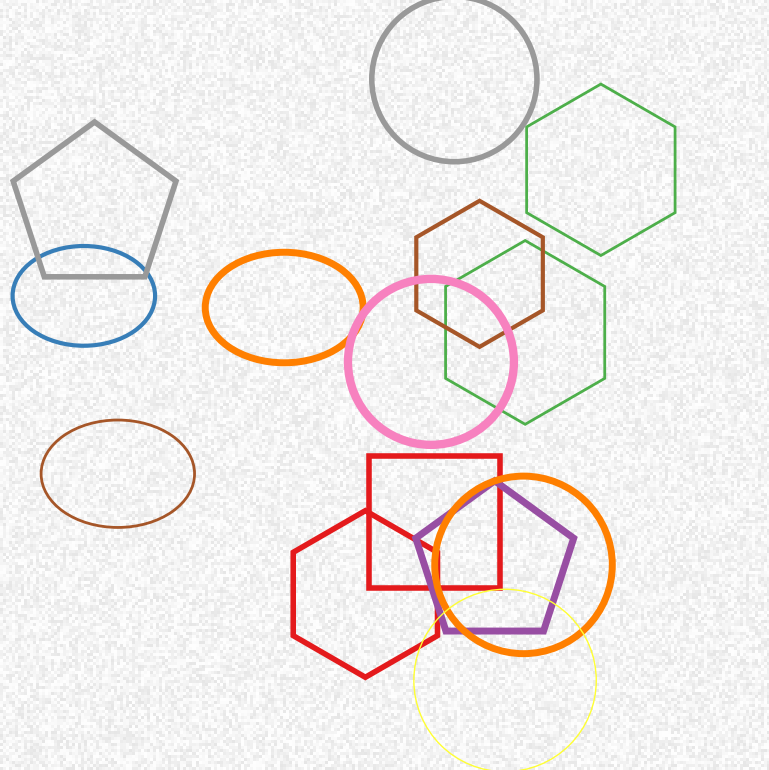[{"shape": "hexagon", "thickness": 2, "radius": 0.54, "center": [0.474, 0.229]}, {"shape": "square", "thickness": 2, "radius": 0.43, "center": [0.564, 0.322]}, {"shape": "oval", "thickness": 1.5, "radius": 0.46, "center": [0.109, 0.616]}, {"shape": "hexagon", "thickness": 1, "radius": 0.6, "center": [0.682, 0.568]}, {"shape": "hexagon", "thickness": 1, "radius": 0.56, "center": [0.78, 0.78]}, {"shape": "pentagon", "thickness": 2.5, "radius": 0.54, "center": [0.642, 0.268]}, {"shape": "oval", "thickness": 2.5, "radius": 0.51, "center": [0.369, 0.601]}, {"shape": "circle", "thickness": 2.5, "radius": 0.58, "center": [0.68, 0.266]}, {"shape": "circle", "thickness": 0.5, "radius": 0.59, "center": [0.656, 0.116]}, {"shape": "hexagon", "thickness": 1.5, "radius": 0.47, "center": [0.623, 0.644]}, {"shape": "oval", "thickness": 1, "radius": 0.5, "center": [0.153, 0.385]}, {"shape": "circle", "thickness": 3, "radius": 0.54, "center": [0.56, 0.53]}, {"shape": "circle", "thickness": 2, "radius": 0.54, "center": [0.59, 0.897]}, {"shape": "pentagon", "thickness": 2, "radius": 0.56, "center": [0.123, 0.73]}]